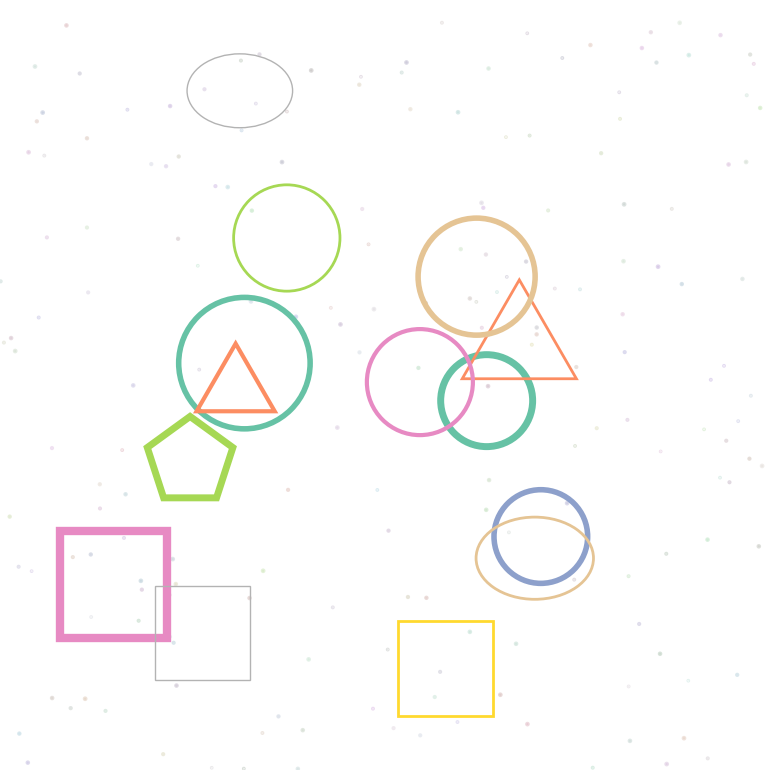[{"shape": "circle", "thickness": 2, "radius": 0.43, "center": [0.317, 0.528]}, {"shape": "circle", "thickness": 2.5, "radius": 0.3, "center": [0.632, 0.48]}, {"shape": "triangle", "thickness": 1, "radius": 0.43, "center": [0.674, 0.551]}, {"shape": "triangle", "thickness": 1.5, "radius": 0.29, "center": [0.306, 0.495]}, {"shape": "circle", "thickness": 2, "radius": 0.3, "center": [0.702, 0.303]}, {"shape": "circle", "thickness": 1.5, "radius": 0.34, "center": [0.545, 0.504]}, {"shape": "square", "thickness": 3, "radius": 0.35, "center": [0.148, 0.241]}, {"shape": "circle", "thickness": 1, "radius": 0.35, "center": [0.372, 0.691]}, {"shape": "pentagon", "thickness": 2.5, "radius": 0.29, "center": [0.247, 0.401]}, {"shape": "square", "thickness": 1, "radius": 0.31, "center": [0.578, 0.132]}, {"shape": "oval", "thickness": 1, "radius": 0.38, "center": [0.695, 0.275]}, {"shape": "circle", "thickness": 2, "radius": 0.38, "center": [0.619, 0.641]}, {"shape": "oval", "thickness": 0.5, "radius": 0.34, "center": [0.311, 0.882]}, {"shape": "square", "thickness": 0.5, "radius": 0.31, "center": [0.263, 0.178]}]